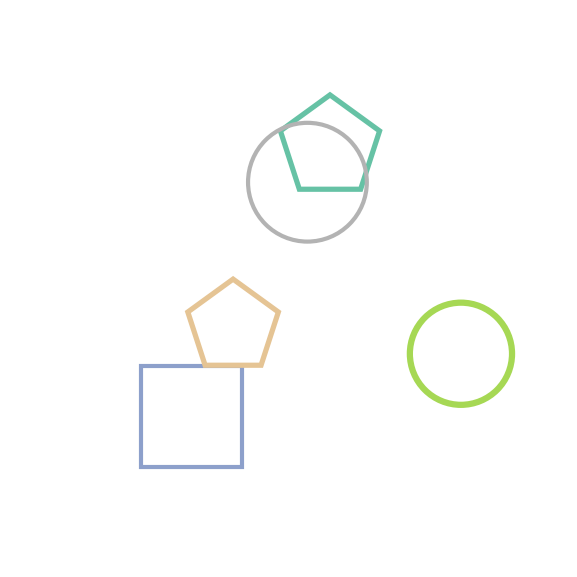[{"shape": "pentagon", "thickness": 2.5, "radius": 0.45, "center": [0.571, 0.744]}, {"shape": "square", "thickness": 2, "radius": 0.44, "center": [0.331, 0.278]}, {"shape": "circle", "thickness": 3, "radius": 0.44, "center": [0.798, 0.387]}, {"shape": "pentagon", "thickness": 2.5, "radius": 0.41, "center": [0.404, 0.433]}, {"shape": "circle", "thickness": 2, "radius": 0.51, "center": [0.532, 0.684]}]